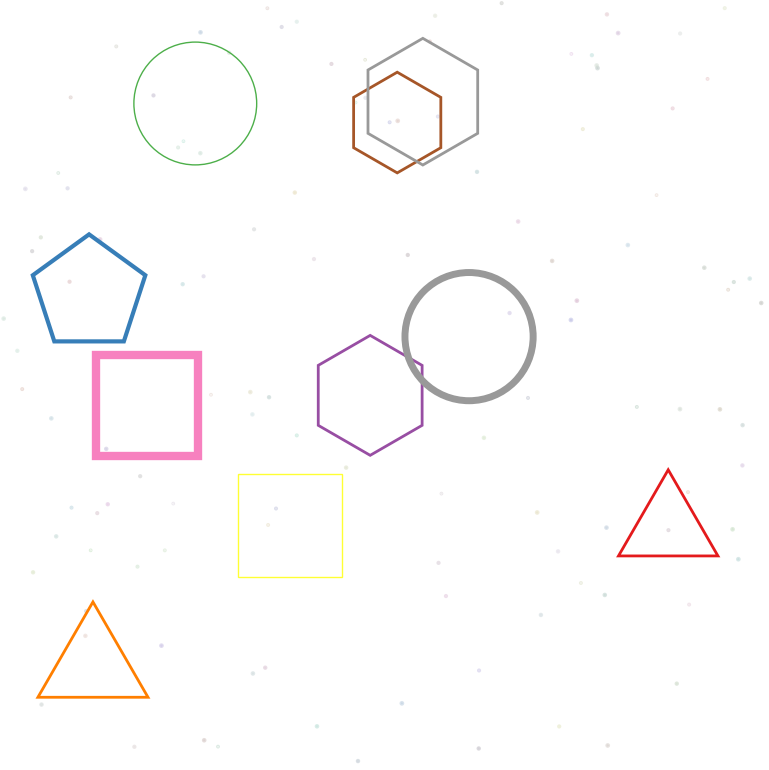[{"shape": "triangle", "thickness": 1, "radius": 0.37, "center": [0.868, 0.315]}, {"shape": "pentagon", "thickness": 1.5, "radius": 0.38, "center": [0.116, 0.619]}, {"shape": "circle", "thickness": 0.5, "radius": 0.4, "center": [0.254, 0.866]}, {"shape": "hexagon", "thickness": 1, "radius": 0.39, "center": [0.481, 0.487]}, {"shape": "triangle", "thickness": 1, "radius": 0.41, "center": [0.121, 0.136]}, {"shape": "square", "thickness": 0.5, "radius": 0.34, "center": [0.377, 0.318]}, {"shape": "hexagon", "thickness": 1, "radius": 0.33, "center": [0.516, 0.841]}, {"shape": "square", "thickness": 3, "radius": 0.33, "center": [0.191, 0.474]}, {"shape": "hexagon", "thickness": 1, "radius": 0.41, "center": [0.549, 0.868]}, {"shape": "circle", "thickness": 2.5, "radius": 0.42, "center": [0.609, 0.563]}]